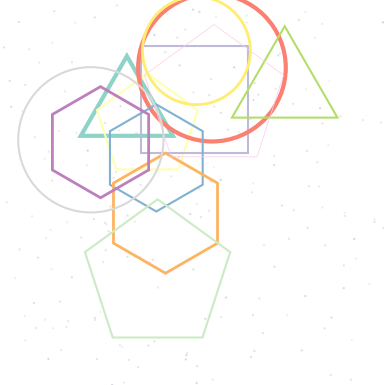[{"shape": "triangle", "thickness": 3, "radius": 0.69, "center": [0.33, 0.716]}, {"shape": "pentagon", "thickness": 1.5, "radius": 0.69, "center": [0.383, 0.671]}, {"shape": "square", "thickness": 1.5, "radius": 0.69, "center": [0.505, 0.742]}, {"shape": "circle", "thickness": 3, "radius": 0.96, "center": [0.551, 0.824]}, {"shape": "hexagon", "thickness": 1.5, "radius": 0.7, "center": [0.406, 0.59]}, {"shape": "hexagon", "thickness": 2, "radius": 0.78, "center": [0.43, 0.446]}, {"shape": "triangle", "thickness": 1.5, "radius": 0.79, "center": [0.739, 0.774]}, {"shape": "pentagon", "thickness": 0.5, "radius": 0.95, "center": [0.556, 0.746]}, {"shape": "circle", "thickness": 1.5, "radius": 0.94, "center": [0.236, 0.637]}, {"shape": "hexagon", "thickness": 2, "radius": 0.72, "center": [0.261, 0.631]}, {"shape": "pentagon", "thickness": 1.5, "radius": 0.99, "center": [0.409, 0.284]}, {"shape": "circle", "thickness": 2, "radius": 0.7, "center": [0.51, 0.868]}]